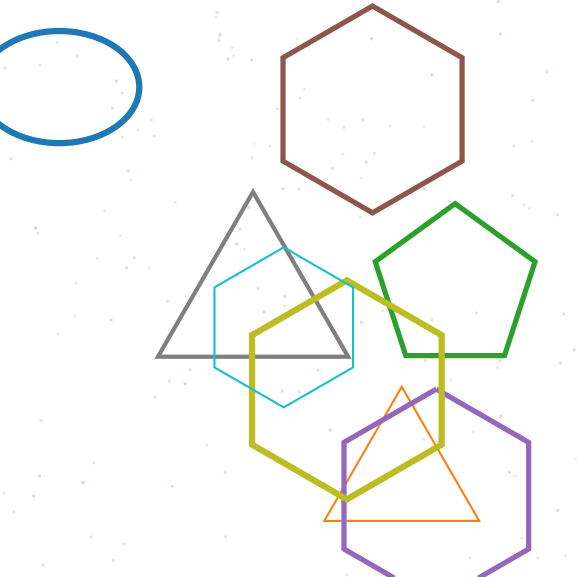[{"shape": "oval", "thickness": 3, "radius": 0.69, "center": [0.102, 0.848]}, {"shape": "triangle", "thickness": 1, "radius": 0.77, "center": [0.696, 0.175]}, {"shape": "pentagon", "thickness": 2.5, "radius": 0.73, "center": [0.788, 0.501]}, {"shape": "hexagon", "thickness": 2.5, "radius": 0.92, "center": [0.756, 0.141]}, {"shape": "hexagon", "thickness": 2.5, "radius": 0.9, "center": [0.645, 0.81]}, {"shape": "triangle", "thickness": 2, "radius": 0.95, "center": [0.438, 0.477]}, {"shape": "hexagon", "thickness": 3, "radius": 0.95, "center": [0.601, 0.324]}, {"shape": "hexagon", "thickness": 1, "radius": 0.69, "center": [0.491, 0.432]}]